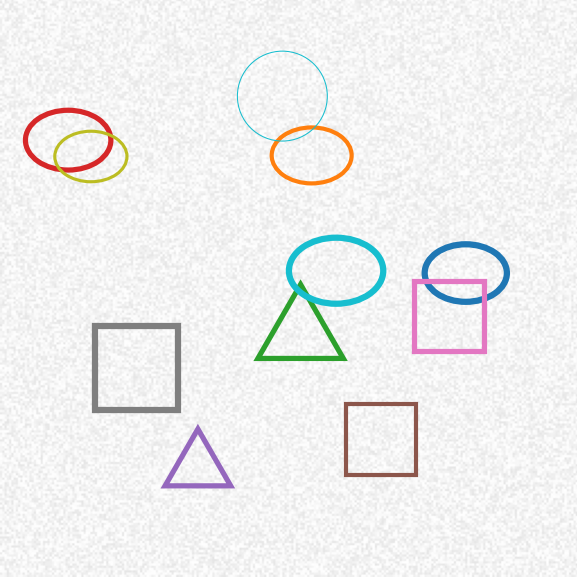[{"shape": "oval", "thickness": 3, "radius": 0.36, "center": [0.807, 0.526]}, {"shape": "oval", "thickness": 2, "radius": 0.35, "center": [0.54, 0.73]}, {"shape": "triangle", "thickness": 2.5, "radius": 0.43, "center": [0.521, 0.421]}, {"shape": "oval", "thickness": 2.5, "radius": 0.37, "center": [0.118, 0.756]}, {"shape": "triangle", "thickness": 2.5, "radius": 0.33, "center": [0.343, 0.191]}, {"shape": "square", "thickness": 2, "radius": 0.31, "center": [0.66, 0.238]}, {"shape": "square", "thickness": 2.5, "radius": 0.3, "center": [0.777, 0.452]}, {"shape": "square", "thickness": 3, "radius": 0.36, "center": [0.237, 0.362]}, {"shape": "oval", "thickness": 1.5, "radius": 0.31, "center": [0.157, 0.728]}, {"shape": "oval", "thickness": 3, "radius": 0.41, "center": [0.582, 0.53]}, {"shape": "circle", "thickness": 0.5, "radius": 0.39, "center": [0.489, 0.833]}]